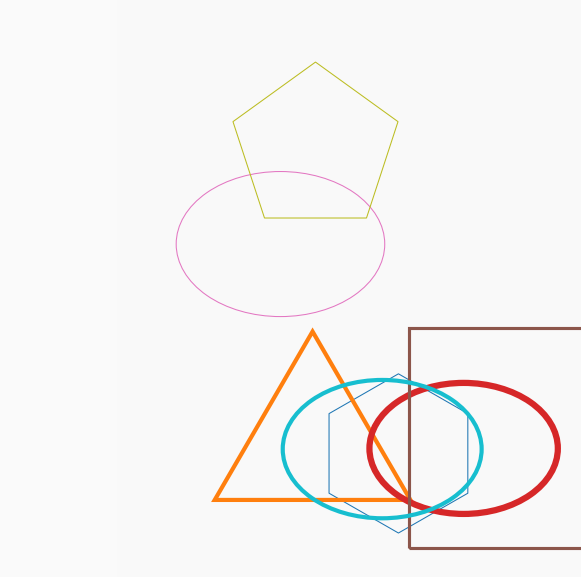[{"shape": "hexagon", "thickness": 0.5, "radius": 0.69, "center": [0.685, 0.214]}, {"shape": "triangle", "thickness": 2, "radius": 0.97, "center": [0.538, 0.231]}, {"shape": "oval", "thickness": 3, "radius": 0.81, "center": [0.798, 0.223]}, {"shape": "square", "thickness": 1.5, "radius": 0.95, "center": [0.895, 0.241]}, {"shape": "oval", "thickness": 0.5, "radius": 0.9, "center": [0.483, 0.577]}, {"shape": "pentagon", "thickness": 0.5, "radius": 0.75, "center": [0.543, 0.742]}, {"shape": "oval", "thickness": 2, "radius": 0.86, "center": [0.658, 0.221]}]